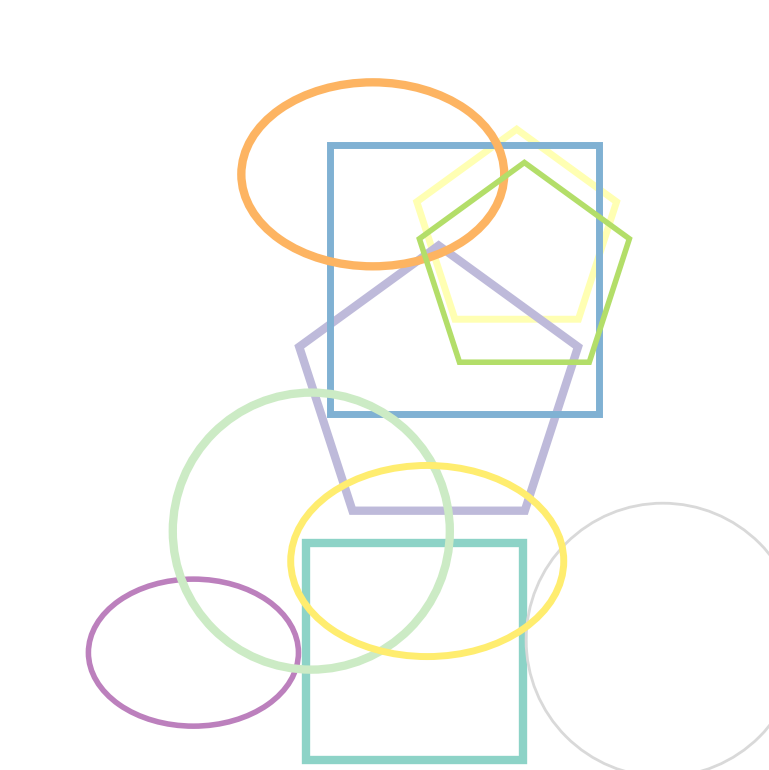[{"shape": "square", "thickness": 3, "radius": 0.71, "center": [0.539, 0.154]}, {"shape": "pentagon", "thickness": 2.5, "radius": 0.68, "center": [0.671, 0.696]}, {"shape": "pentagon", "thickness": 3, "radius": 0.95, "center": [0.57, 0.491]}, {"shape": "square", "thickness": 2.5, "radius": 0.87, "center": [0.603, 0.637]}, {"shape": "oval", "thickness": 3, "radius": 0.85, "center": [0.484, 0.774]}, {"shape": "pentagon", "thickness": 2, "radius": 0.72, "center": [0.681, 0.646]}, {"shape": "circle", "thickness": 1, "radius": 0.89, "center": [0.861, 0.169]}, {"shape": "oval", "thickness": 2, "radius": 0.68, "center": [0.251, 0.152]}, {"shape": "circle", "thickness": 3, "radius": 0.9, "center": [0.404, 0.31]}, {"shape": "oval", "thickness": 2.5, "radius": 0.89, "center": [0.555, 0.271]}]